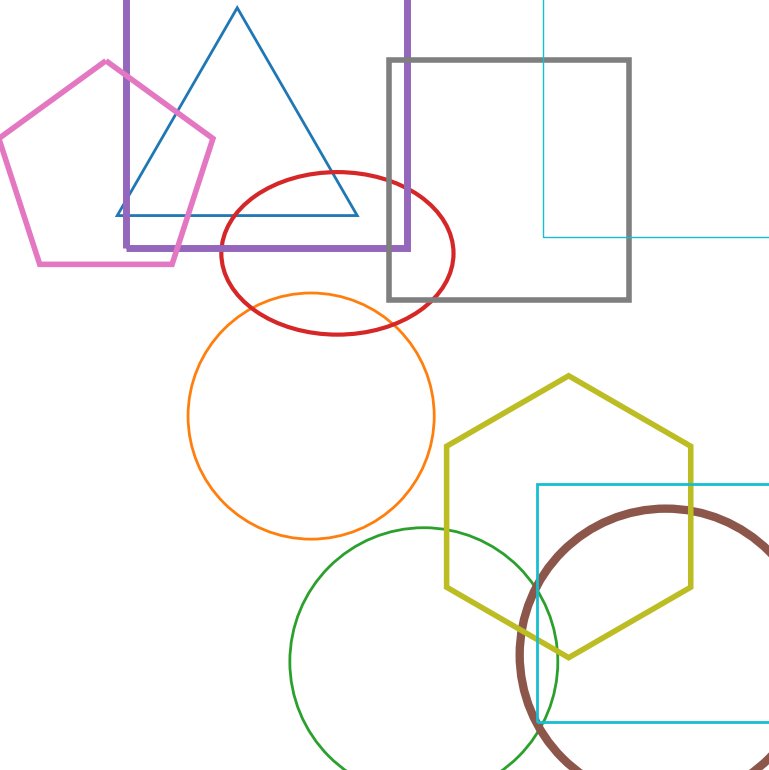[{"shape": "triangle", "thickness": 1, "radius": 0.9, "center": [0.308, 0.81]}, {"shape": "circle", "thickness": 1, "radius": 0.8, "center": [0.404, 0.46]}, {"shape": "circle", "thickness": 1, "radius": 0.87, "center": [0.55, 0.141]}, {"shape": "oval", "thickness": 1.5, "radius": 0.75, "center": [0.438, 0.671]}, {"shape": "square", "thickness": 2.5, "radius": 0.91, "center": [0.346, 0.86]}, {"shape": "circle", "thickness": 3, "radius": 0.95, "center": [0.865, 0.15]}, {"shape": "pentagon", "thickness": 2, "radius": 0.73, "center": [0.138, 0.775]}, {"shape": "square", "thickness": 2, "radius": 0.78, "center": [0.661, 0.767]}, {"shape": "hexagon", "thickness": 2, "radius": 0.92, "center": [0.739, 0.329]}, {"shape": "square", "thickness": 1, "radius": 0.77, "center": [0.851, 0.217]}, {"shape": "square", "thickness": 0.5, "radius": 0.84, "center": [0.874, 0.86]}]